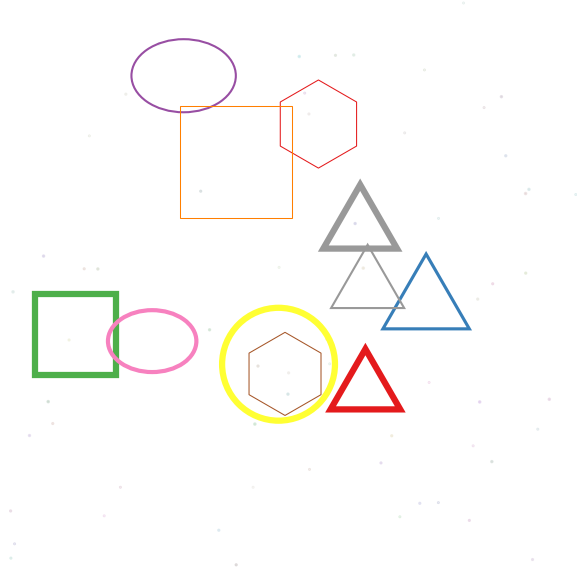[{"shape": "hexagon", "thickness": 0.5, "radius": 0.38, "center": [0.551, 0.784]}, {"shape": "triangle", "thickness": 3, "radius": 0.35, "center": [0.633, 0.325]}, {"shape": "triangle", "thickness": 1.5, "radius": 0.43, "center": [0.738, 0.473]}, {"shape": "square", "thickness": 3, "radius": 0.35, "center": [0.131, 0.42]}, {"shape": "oval", "thickness": 1, "radius": 0.45, "center": [0.318, 0.868]}, {"shape": "square", "thickness": 0.5, "radius": 0.48, "center": [0.409, 0.719]}, {"shape": "circle", "thickness": 3, "radius": 0.49, "center": [0.482, 0.368]}, {"shape": "hexagon", "thickness": 0.5, "radius": 0.36, "center": [0.494, 0.352]}, {"shape": "oval", "thickness": 2, "radius": 0.38, "center": [0.263, 0.408]}, {"shape": "triangle", "thickness": 3, "radius": 0.37, "center": [0.624, 0.606]}, {"shape": "triangle", "thickness": 1, "radius": 0.37, "center": [0.637, 0.502]}]